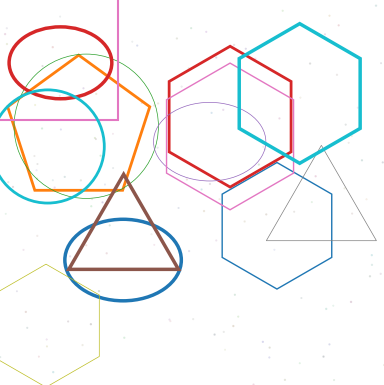[{"shape": "hexagon", "thickness": 1, "radius": 0.82, "center": [0.719, 0.414]}, {"shape": "oval", "thickness": 2.5, "radius": 0.76, "center": [0.32, 0.325]}, {"shape": "pentagon", "thickness": 2, "radius": 0.97, "center": [0.204, 0.663]}, {"shape": "circle", "thickness": 0.5, "radius": 0.94, "center": [0.224, 0.672]}, {"shape": "hexagon", "thickness": 2, "radius": 0.91, "center": [0.598, 0.697]}, {"shape": "oval", "thickness": 2.5, "radius": 0.67, "center": [0.157, 0.837]}, {"shape": "oval", "thickness": 0.5, "radius": 0.73, "center": [0.545, 0.632]}, {"shape": "triangle", "thickness": 2.5, "radius": 0.82, "center": [0.321, 0.383]}, {"shape": "square", "thickness": 1.5, "radius": 0.97, "center": [0.113, 0.884]}, {"shape": "hexagon", "thickness": 1, "radius": 0.95, "center": [0.598, 0.646]}, {"shape": "triangle", "thickness": 0.5, "radius": 0.83, "center": [0.835, 0.457]}, {"shape": "hexagon", "thickness": 0.5, "radius": 0.8, "center": [0.119, 0.154]}, {"shape": "hexagon", "thickness": 2.5, "radius": 0.91, "center": [0.778, 0.757]}, {"shape": "circle", "thickness": 2, "radius": 0.73, "center": [0.124, 0.62]}]